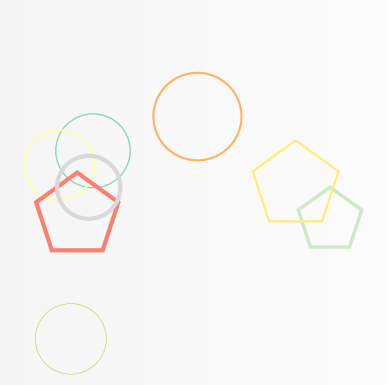[{"shape": "circle", "thickness": 1, "radius": 0.48, "center": [0.24, 0.608]}, {"shape": "circle", "thickness": 1.5, "radius": 0.45, "center": [0.153, 0.572]}, {"shape": "pentagon", "thickness": 3, "radius": 0.56, "center": [0.199, 0.44]}, {"shape": "circle", "thickness": 1.5, "radius": 0.57, "center": [0.509, 0.697]}, {"shape": "circle", "thickness": 0.5, "radius": 0.46, "center": [0.183, 0.12]}, {"shape": "circle", "thickness": 3, "radius": 0.41, "center": [0.229, 0.514]}, {"shape": "pentagon", "thickness": 2.5, "radius": 0.43, "center": [0.852, 0.428]}, {"shape": "pentagon", "thickness": 1.5, "radius": 0.58, "center": [0.763, 0.519]}]